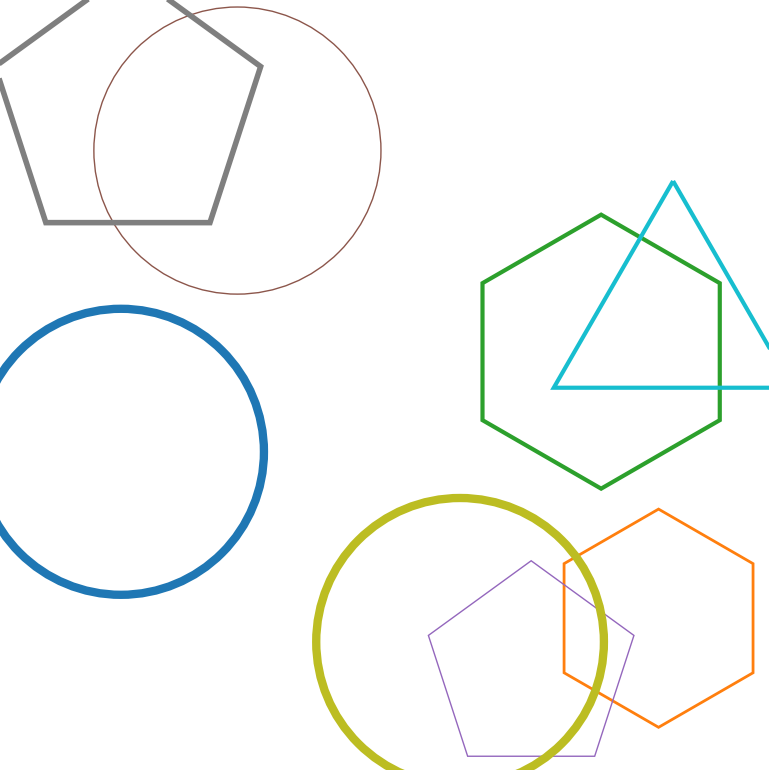[{"shape": "circle", "thickness": 3, "radius": 0.93, "center": [0.157, 0.413]}, {"shape": "hexagon", "thickness": 1, "radius": 0.71, "center": [0.855, 0.197]}, {"shape": "hexagon", "thickness": 1.5, "radius": 0.89, "center": [0.781, 0.543]}, {"shape": "pentagon", "thickness": 0.5, "radius": 0.7, "center": [0.69, 0.131]}, {"shape": "circle", "thickness": 0.5, "radius": 0.93, "center": [0.308, 0.804]}, {"shape": "pentagon", "thickness": 2, "radius": 0.91, "center": [0.166, 0.858]}, {"shape": "circle", "thickness": 3, "radius": 0.93, "center": [0.597, 0.166]}, {"shape": "triangle", "thickness": 1.5, "radius": 0.89, "center": [0.874, 0.586]}]